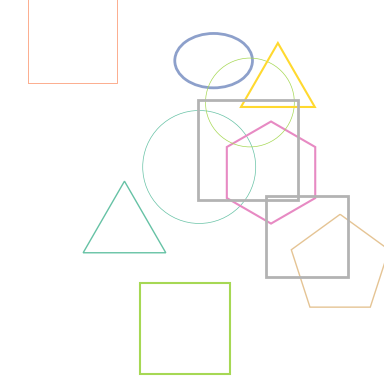[{"shape": "triangle", "thickness": 1, "radius": 0.62, "center": [0.323, 0.405]}, {"shape": "circle", "thickness": 0.5, "radius": 0.73, "center": [0.517, 0.566]}, {"shape": "square", "thickness": 0.5, "radius": 0.58, "center": [0.189, 0.9]}, {"shape": "oval", "thickness": 2, "radius": 0.5, "center": [0.555, 0.842]}, {"shape": "hexagon", "thickness": 1.5, "radius": 0.66, "center": [0.704, 0.552]}, {"shape": "square", "thickness": 1.5, "radius": 0.59, "center": [0.481, 0.147]}, {"shape": "circle", "thickness": 0.5, "radius": 0.58, "center": [0.649, 0.734]}, {"shape": "triangle", "thickness": 1.5, "radius": 0.55, "center": [0.722, 0.777]}, {"shape": "pentagon", "thickness": 1, "radius": 0.67, "center": [0.883, 0.31]}, {"shape": "square", "thickness": 2, "radius": 0.65, "center": [0.645, 0.611]}, {"shape": "square", "thickness": 2, "radius": 0.53, "center": [0.797, 0.386]}]